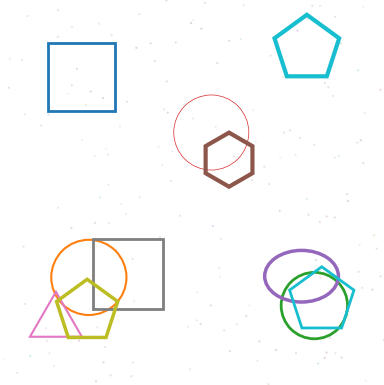[{"shape": "square", "thickness": 2, "radius": 0.44, "center": [0.212, 0.799]}, {"shape": "circle", "thickness": 1.5, "radius": 0.49, "center": [0.231, 0.279]}, {"shape": "circle", "thickness": 2, "radius": 0.43, "center": [0.816, 0.206]}, {"shape": "circle", "thickness": 0.5, "radius": 0.49, "center": [0.549, 0.656]}, {"shape": "oval", "thickness": 2.5, "radius": 0.48, "center": [0.783, 0.283]}, {"shape": "hexagon", "thickness": 3, "radius": 0.35, "center": [0.595, 0.585]}, {"shape": "triangle", "thickness": 1.5, "radius": 0.39, "center": [0.145, 0.164]}, {"shape": "square", "thickness": 2, "radius": 0.45, "center": [0.331, 0.289]}, {"shape": "pentagon", "thickness": 2.5, "radius": 0.42, "center": [0.226, 0.191]}, {"shape": "pentagon", "thickness": 2, "radius": 0.44, "center": [0.836, 0.219]}, {"shape": "pentagon", "thickness": 3, "radius": 0.44, "center": [0.797, 0.873]}]